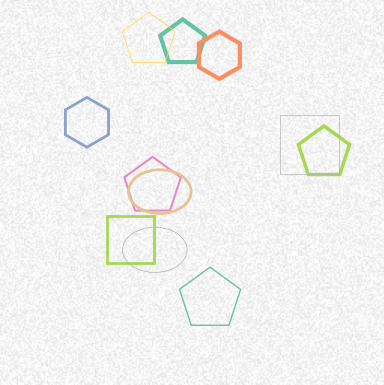[{"shape": "pentagon", "thickness": 3, "radius": 0.31, "center": [0.475, 0.888]}, {"shape": "pentagon", "thickness": 1, "radius": 0.42, "center": [0.546, 0.223]}, {"shape": "hexagon", "thickness": 3, "radius": 0.31, "center": [0.57, 0.857]}, {"shape": "hexagon", "thickness": 2, "radius": 0.32, "center": [0.226, 0.682]}, {"shape": "pentagon", "thickness": 1.5, "radius": 0.39, "center": [0.396, 0.515]}, {"shape": "pentagon", "thickness": 2.5, "radius": 0.35, "center": [0.842, 0.603]}, {"shape": "square", "thickness": 2, "radius": 0.31, "center": [0.339, 0.378]}, {"shape": "pentagon", "thickness": 0.5, "radius": 0.36, "center": [0.386, 0.896]}, {"shape": "oval", "thickness": 2, "radius": 0.41, "center": [0.415, 0.502]}, {"shape": "square", "thickness": 0.5, "radius": 0.38, "center": [0.804, 0.624]}, {"shape": "oval", "thickness": 0.5, "radius": 0.42, "center": [0.402, 0.351]}]